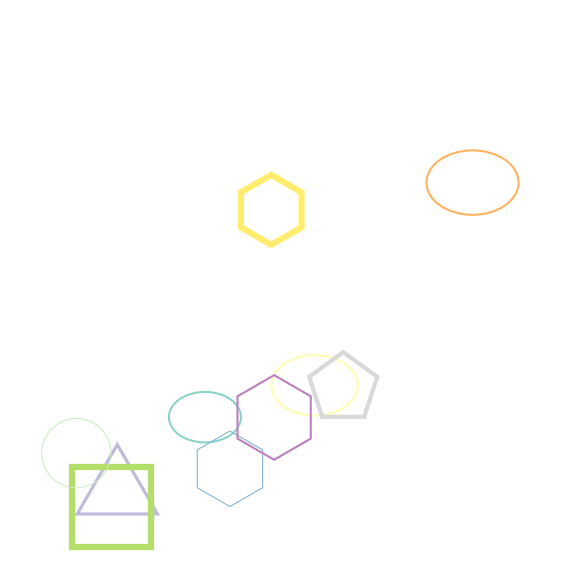[{"shape": "oval", "thickness": 1, "radius": 0.31, "center": [0.355, 0.277]}, {"shape": "oval", "thickness": 1, "radius": 0.37, "center": [0.545, 0.332]}, {"shape": "triangle", "thickness": 1.5, "radius": 0.4, "center": [0.203, 0.149]}, {"shape": "hexagon", "thickness": 0.5, "radius": 0.33, "center": [0.398, 0.187]}, {"shape": "oval", "thickness": 1, "radius": 0.4, "center": [0.818, 0.683]}, {"shape": "square", "thickness": 3, "radius": 0.34, "center": [0.193, 0.121]}, {"shape": "pentagon", "thickness": 2, "radius": 0.31, "center": [0.594, 0.327]}, {"shape": "hexagon", "thickness": 1, "radius": 0.37, "center": [0.475, 0.276]}, {"shape": "circle", "thickness": 0.5, "radius": 0.3, "center": [0.132, 0.215]}, {"shape": "hexagon", "thickness": 3, "radius": 0.3, "center": [0.47, 0.636]}]